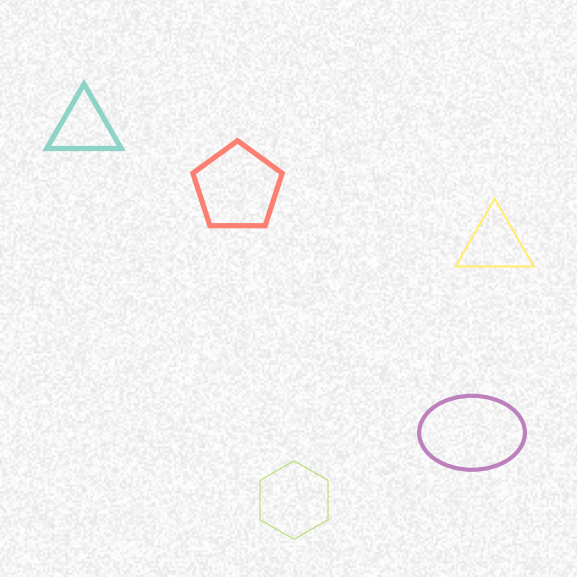[{"shape": "triangle", "thickness": 2.5, "radius": 0.37, "center": [0.145, 0.779]}, {"shape": "pentagon", "thickness": 2.5, "radius": 0.41, "center": [0.411, 0.674]}, {"shape": "hexagon", "thickness": 0.5, "radius": 0.34, "center": [0.509, 0.133]}, {"shape": "oval", "thickness": 2, "radius": 0.46, "center": [0.817, 0.25]}, {"shape": "triangle", "thickness": 1, "radius": 0.39, "center": [0.857, 0.577]}]